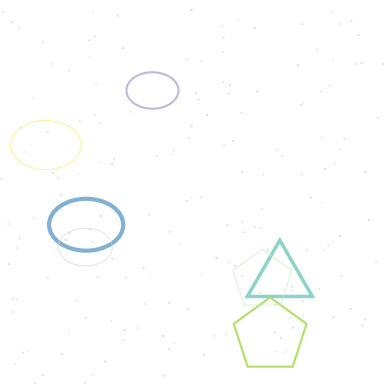[{"shape": "triangle", "thickness": 2.5, "radius": 0.49, "center": [0.727, 0.279]}, {"shape": "oval", "thickness": 1.5, "radius": 0.34, "center": [0.396, 0.765]}, {"shape": "oval", "thickness": 3, "radius": 0.48, "center": [0.224, 0.416]}, {"shape": "pentagon", "thickness": 1.5, "radius": 0.5, "center": [0.702, 0.128]}, {"shape": "oval", "thickness": 0.5, "radius": 0.35, "center": [0.222, 0.358]}, {"shape": "pentagon", "thickness": 0.5, "radius": 0.4, "center": [0.681, 0.273]}, {"shape": "oval", "thickness": 0.5, "radius": 0.46, "center": [0.119, 0.623]}]